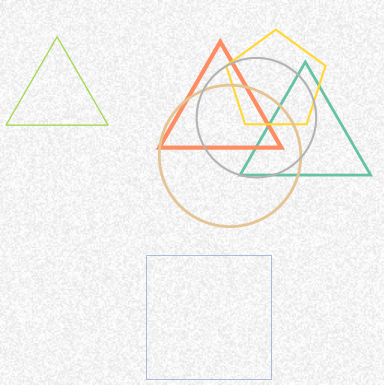[{"shape": "triangle", "thickness": 2, "radius": 0.98, "center": [0.793, 0.643]}, {"shape": "triangle", "thickness": 3, "radius": 0.92, "center": [0.572, 0.708]}, {"shape": "square", "thickness": 0.5, "radius": 0.81, "center": [0.541, 0.177]}, {"shape": "triangle", "thickness": 1, "radius": 0.77, "center": [0.148, 0.751]}, {"shape": "pentagon", "thickness": 1.5, "radius": 0.68, "center": [0.717, 0.787]}, {"shape": "circle", "thickness": 2, "radius": 0.92, "center": [0.597, 0.595]}, {"shape": "circle", "thickness": 1.5, "radius": 0.78, "center": [0.666, 0.694]}]